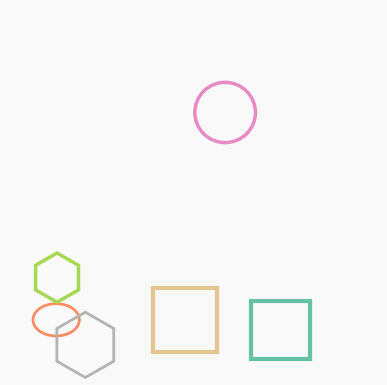[{"shape": "square", "thickness": 3, "radius": 0.38, "center": [0.723, 0.143]}, {"shape": "oval", "thickness": 2, "radius": 0.3, "center": [0.145, 0.169]}, {"shape": "circle", "thickness": 2.5, "radius": 0.39, "center": [0.581, 0.708]}, {"shape": "hexagon", "thickness": 2.5, "radius": 0.32, "center": [0.147, 0.279]}, {"shape": "square", "thickness": 3, "radius": 0.41, "center": [0.477, 0.169]}, {"shape": "hexagon", "thickness": 2, "radius": 0.42, "center": [0.22, 0.104]}]